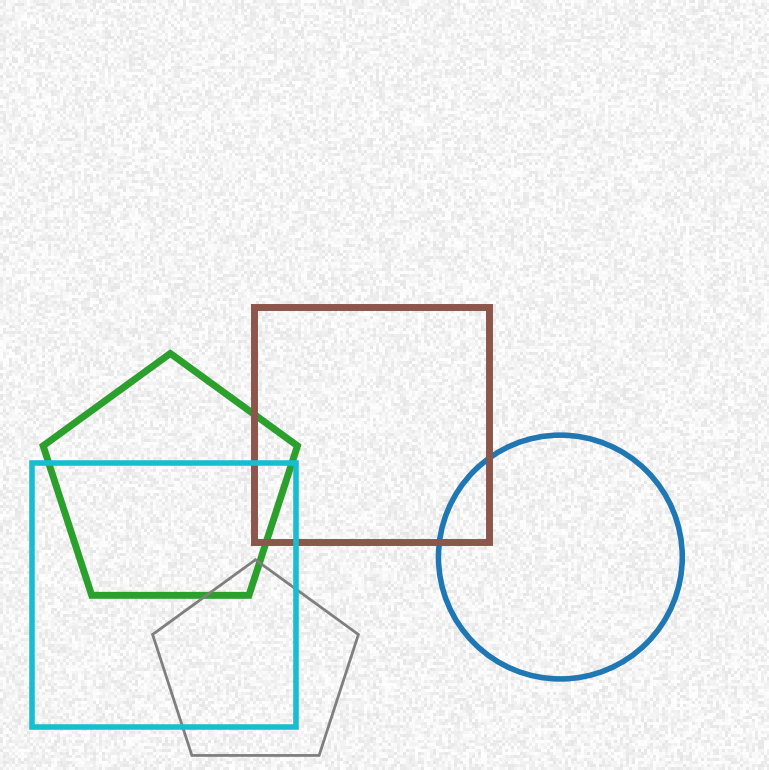[{"shape": "circle", "thickness": 2, "radius": 0.79, "center": [0.728, 0.277]}, {"shape": "pentagon", "thickness": 2.5, "radius": 0.87, "center": [0.221, 0.367]}, {"shape": "square", "thickness": 2.5, "radius": 0.76, "center": [0.483, 0.449]}, {"shape": "pentagon", "thickness": 1, "radius": 0.7, "center": [0.332, 0.133]}, {"shape": "square", "thickness": 2, "radius": 0.86, "center": [0.213, 0.227]}]